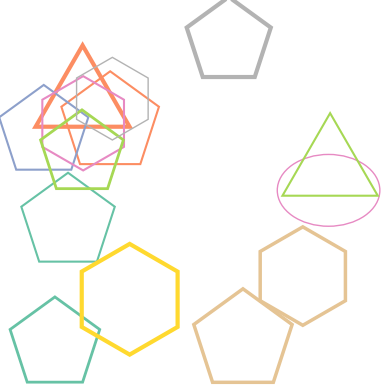[{"shape": "pentagon", "thickness": 2, "radius": 0.61, "center": [0.143, 0.106]}, {"shape": "pentagon", "thickness": 1.5, "radius": 0.64, "center": [0.177, 0.424]}, {"shape": "triangle", "thickness": 3, "radius": 0.7, "center": [0.215, 0.741]}, {"shape": "pentagon", "thickness": 1.5, "radius": 0.67, "center": [0.286, 0.682]}, {"shape": "pentagon", "thickness": 1.5, "radius": 0.61, "center": [0.114, 0.658]}, {"shape": "hexagon", "thickness": 1.5, "radius": 0.61, "center": [0.216, 0.68]}, {"shape": "oval", "thickness": 1, "radius": 0.67, "center": [0.853, 0.506]}, {"shape": "pentagon", "thickness": 2, "radius": 0.57, "center": [0.213, 0.602]}, {"shape": "triangle", "thickness": 1.5, "radius": 0.71, "center": [0.857, 0.563]}, {"shape": "hexagon", "thickness": 3, "radius": 0.72, "center": [0.337, 0.223]}, {"shape": "pentagon", "thickness": 2.5, "radius": 0.67, "center": [0.631, 0.116]}, {"shape": "hexagon", "thickness": 2.5, "radius": 0.64, "center": [0.787, 0.283]}, {"shape": "pentagon", "thickness": 3, "radius": 0.57, "center": [0.594, 0.893]}, {"shape": "hexagon", "thickness": 1, "radius": 0.54, "center": [0.292, 0.744]}]